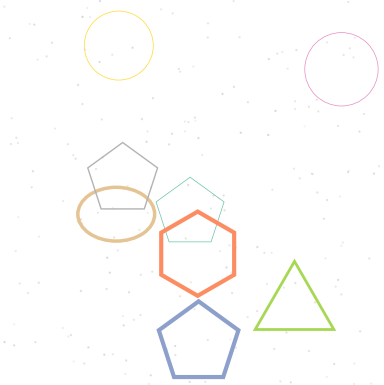[{"shape": "pentagon", "thickness": 0.5, "radius": 0.46, "center": [0.494, 0.447]}, {"shape": "hexagon", "thickness": 3, "radius": 0.55, "center": [0.513, 0.341]}, {"shape": "pentagon", "thickness": 3, "radius": 0.54, "center": [0.516, 0.109]}, {"shape": "circle", "thickness": 0.5, "radius": 0.48, "center": [0.887, 0.82]}, {"shape": "triangle", "thickness": 2, "radius": 0.59, "center": [0.765, 0.203]}, {"shape": "circle", "thickness": 0.5, "radius": 0.45, "center": [0.308, 0.882]}, {"shape": "oval", "thickness": 2.5, "radius": 0.5, "center": [0.302, 0.444]}, {"shape": "pentagon", "thickness": 1, "radius": 0.48, "center": [0.319, 0.534]}]